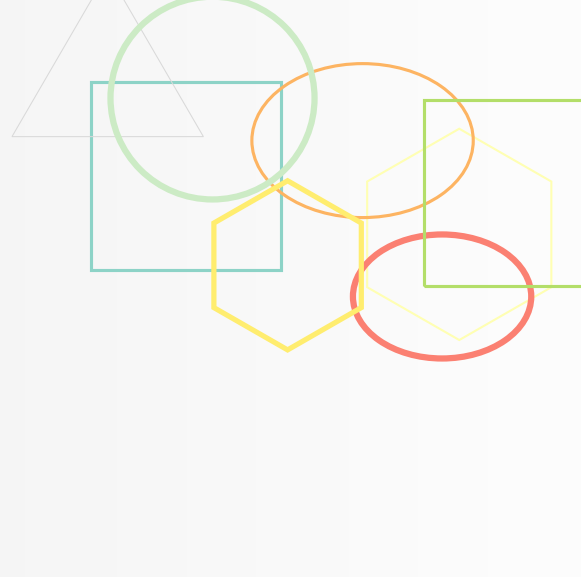[{"shape": "square", "thickness": 1.5, "radius": 0.82, "center": [0.319, 0.694]}, {"shape": "hexagon", "thickness": 1, "radius": 0.91, "center": [0.79, 0.593]}, {"shape": "oval", "thickness": 3, "radius": 0.77, "center": [0.761, 0.486]}, {"shape": "oval", "thickness": 1.5, "radius": 0.95, "center": [0.624, 0.756]}, {"shape": "square", "thickness": 1.5, "radius": 0.81, "center": [0.891, 0.665]}, {"shape": "triangle", "thickness": 0.5, "radius": 0.95, "center": [0.185, 0.858]}, {"shape": "circle", "thickness": 3, "radius": 0.88, "center": [0.366, 0.829]}, {"shape": "hexagon", "thickness": 2.5, "radius": 0.73, "center": [0.495, 0.54]}]